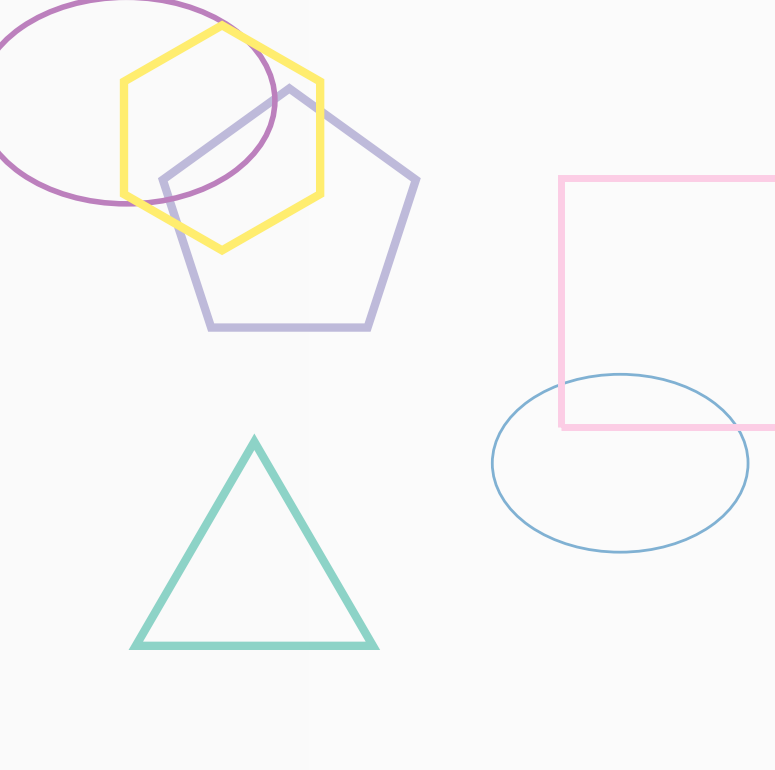[{"shape": "triangle", "thickness": 3, "radius": 0.88, "center": [0.328, 0.25]}, {"shape": "pentagon", "thickness": 3, "radius": 0.86, "center": [0.373, 0.713]}, {"shape": "oval", "thickness": 1, "radius": 0.83, "center": [0.8, 0.398]}, {"shape": "square", "thickness": 2.5, "radius": 0.81, "center": [0.886, 0.607]}, {"shape": "oval", "thickness": 2, "radius": 0.96, "center": [0.163, 0.869]}, {"shape": "hexagon", "thickness": 3, "radius": 0.73, "center": [0.287, 0.821]}]